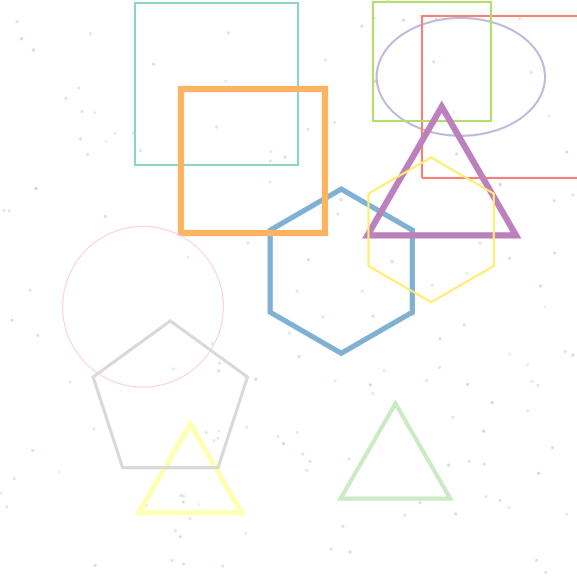[{"shape": "square", "thickness": 1, "radius": 0.7, "center": [0.375, 0.853]}, {"shape": "triangle", "thickness": 2.5, "radius": 0.51, "center": [0.329, 0.162]}, {"shape": "oval", "thickness": 1, "radius": 0.73, "center": [0.798, 0.866]}, {"shape": "square", "thickness": 1, "radius": 0.7, "center": [0.872, 0.832]}, {"shape": "hexagon", "thickness": 2.5, "radius": 0.71, "center": [0.591, 0.53]}, {"shape": "square", "thickness": 3, "radius": 0.62, "center": [0.438, 0.721]}, {"shape": "square", "thickness": 1, "radius": 0.51, "center": [0.748, 0.893]}, {"shape": "circle", "thickness": 0.5, "radius": 0.7, "center": [0.248, 0.468]}, {"shape": "pentagon", "thickness": 1.5, "radius": 0.7, "center": [0.295, 0.303]}, {"shape": "triangle", "thickness": 3, "radius": 0.74, "center": [0.765, 0.666]}, {"shape": "triangle", "thickness": 2, "radius": 0.55, "center": [0.685, 0.191]}, {"shape": "hexagon", "thickness": 1, "radius": 0.63, "center": [0.747, 0.601]}]